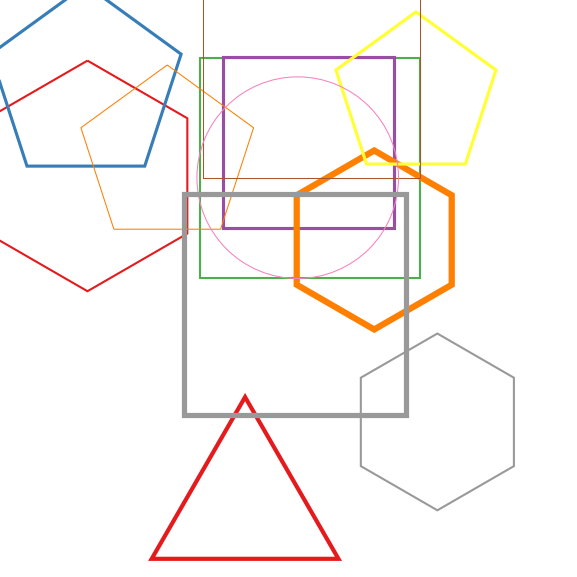[{"shape": "hexagon", "thickness": 1, "radius": 1.0, "center": [0.151, 0.695]}, {"shape": "triangle", "thickness": 2, "radius": 0.93, "center": [0.424, 0.125]}, {"shape": "pentagon", "thickness": 1.5, "radius": 0.87, "center": [0.149, 0.852]}, {"shape": "square", "thickness": 1, "radius": 0.95, "center": [0.537, 0.708]}, {"shape": "square", "thickness": 1.5, "radius": 0.74, "center": [0.534, 0.753]}, {"shape": "hexagon", "thickness": 3, "radius": 0.77, "center": [0.648, 0.584]}, {"shape": "pentagon", "thickness": 0.5, "radius": 0.79, "center": [0.29, 0.729]}, {"shape": "pentagon", "thickness": 1.5, "radius": 0.73, "center": [0.72, 0.833]}, {"shape": "square", "thickness": 0.5, "radius": 0.94, "center": [0.539, 0.879]}, {"shape": "circle", "thickness": 0.5, "radius": 0.87, "center": [0.516, 0.691]}, {"shape": "square", "thickness": 2.5, "radius": 0.96, "center": [0.511, 0.472]}, {"shape": "hexagon", "thickness": 1, "radius": 0.77, "center": [0.757, 0.269]}]